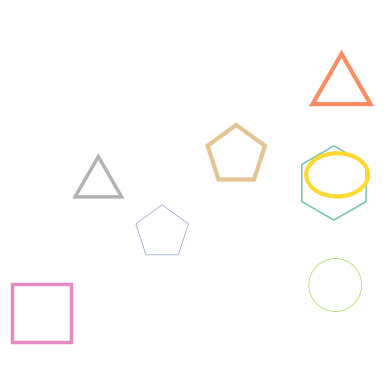[{"shape": "hexagon", "thickness": 1, "radius": 0.48, "center": [0.867, 0.525]}, {"shape": "triangle", "thickness": 3, "radius": 0.44, "center": [0.887, 0.773]}, {"shape": "pentagon", "thickness": 0.5, "radius": 0.36, "center": [0.421, 0.396]}, {"shape": "square", "thickness": 2.5, "radius": 0.38, "center": [0.108, 0.187]}, {"shape": "circle", "thickness": 0.5, "radius": 0.34, "center": [0.871, 0.26]}, {"shape": "oval", "thickness": 3, "radius": 0.4, "center": [0.876, 0.546]}, {"shape": "pentagon", "thickness": 3, "radius": 0.39, "center": [0.614, 0.597]}, {"shape": "triangle", "thickness": 2.5, "radius": 0.35, "center": [0.255, 0.524]}]